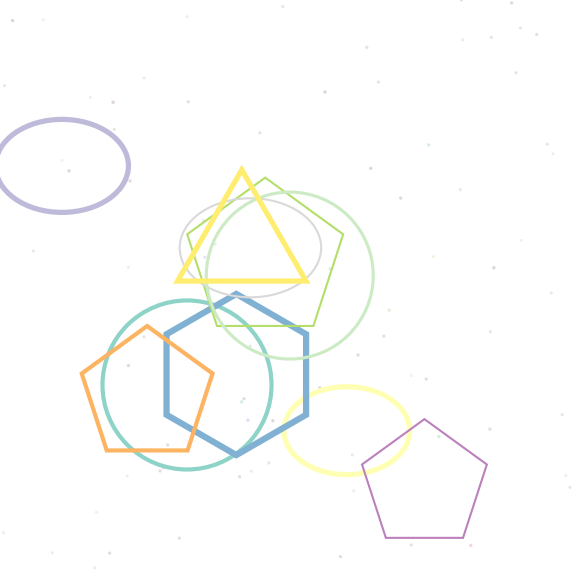[{"shape": "circle", "thickness": 2, "radius": 0.73, "center": [0.324, 0.333]}, {"shape": "oval", "thickness": 2.5, "radius": 0.54, "center": [0.601, 0.253]}, {"shape": "oval", "thickness": 2.5, "radius": 0.58, "center": [0.107, 0.712]}, {"shape": "hexagon", "thickness": 3, "radius": 0.7, "center": [0.409, 0.351]}, {"shape": "pentagon", "thickness": 2, "radius": 0.6, "center": [0.255, 0.316]}, {"shape": "pentagon", "thickness": 1, "radius": 0.71, "center": [0.459, 0.55]}, {"shape": "oval", "thickness": 1, "radius": 0.61, "center": [0.434, 0.57]}, {"shape": "pentagon", "thickness": 1, "radius": 0.57, "center": [0.735, 0.16]}, {"shape": "circle", "thickness": 1.5, "radius": 0.72, "center": [0.502, 0.522]}, {"shape": "triangle", "thickness": 2.5, "radius": 0.64, "center": [0.419, 0.577]}]